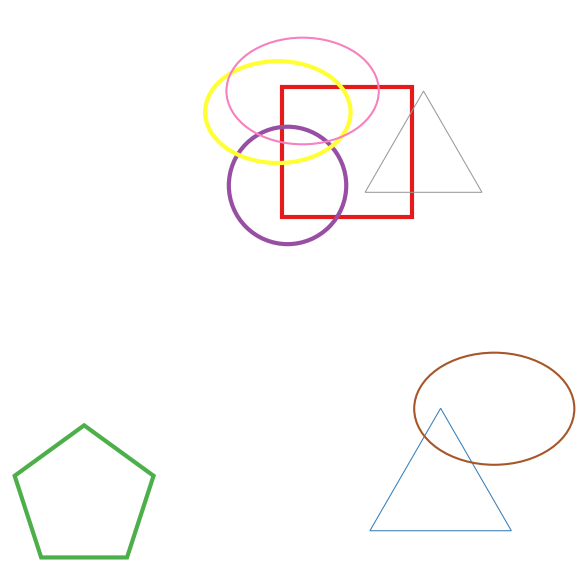[{"shape": "square", "thickness": 2, "radius": 0.56, "center": [0.601, 0.736]}, {"shape": "triangle", "thickness": 0.5, "radius": 0.71, "center": [0.763, 0.151]}, {"shape": "pentagon", "thickness": 2, "radius": 0.63, "center": [0.146, 0.136]}, {"shape": "circle", "thickness": 2, "radius": 0.51, "center": [0.498, 0.678]}, {"shape": "oval", "thickness": 2, "radius": 0.63, "center": [0.481, 0.805]}, {"shape": "oval", "thickness": 1, "radius": 0.69, "center": [0.856, 0.291]}, {"shape": "oval", "thickness": 1, "radius": 0.66, "center": [0.524, 0.842]}, {"shape": "triangle", "thickness": 0.5, "radius": 0.58, "center": [0.733, 0.725]}]